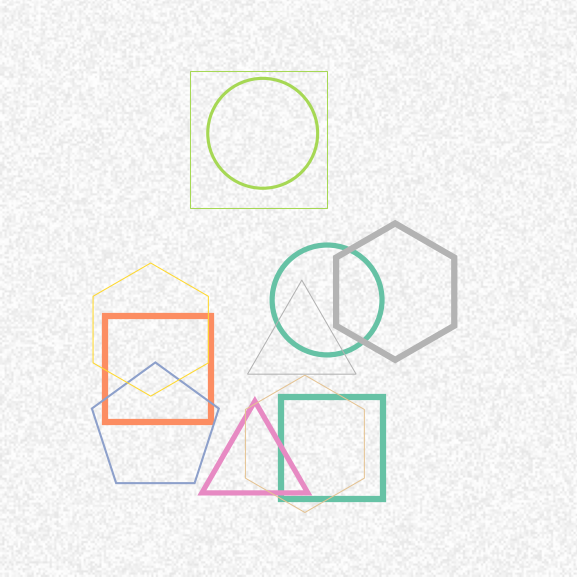[{"shape": "square", "thickness": 3, "radius": 0.44, "center": [0.575, 0.223]}, {"shape": "circle", "thickness": 2.5, "radius": 0.48, "center": [0.566, 0.48]}, {"shape": "square", "thickness": 3, "radius": 0.46, "center": [0.273, 0.361]}, {"shape": "pentagon", "thickness": 1, "radius": 0.58, "center": [0.269, 0.256]}, {"shape": "triangle", "thickness": 2.5, "radius": 0.53, "center": [0.441, 0.199]}, {"shape": "square", "thickness": 0.5, "radius": 0.59, "center": [0.447, 0.758]}, {"shape": "circle", "thickness": 1.5, "radius": 0.48, "center": [0.455, 0.768]}, {"shape": "hexagon", "thickness": 0.5, "radius": 0.58, "center": [0.261, 0.428]}, {"shape": "hexagon", "thickness": 0.5, "radius": 0.59, "center": [0.528, 0.231]}, {"shape": "hexagon", "thickness": 3, "radius": 0.59, "center": [0.684, 0.494]}, {"shape": "triangle", "thickness": 0.5, "radius": 0.54, "center": [0.523, 0.405]}]